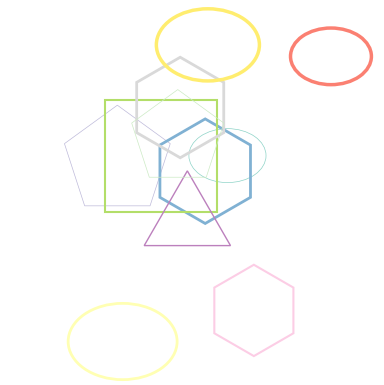[{"shape": "oval", "thickness": 0.5, "radius": 0.5, "center": [0.591, 0.596]}, {"shape": "oval", "thickness": 2, "radius": 0.71, "center": [0.319, 0.113]}, {"shape": "pentagon", "thickness": 0.5, "radius": 0.72, "center": [0.305, 0.582]}, {"shape": "oval", "thickness": 2.5, "radius": 0.53, "center": [0.86, 0.854]}, {"shape": "hexagon", "thickness": 2, "radius": 0.68, "center": [0.533, 0.555]}, {"shape": "square", "thickness": 1.5, "radius": 0.73, "center": [0.419, 0.595]}, {"shape": "hexagon", "thickness": 1.5, "radius": 0.59, "center": [0.659, 0.194]}, {"shape": "hexagon", "thickness": 2, "radius": 0.65, "center": [0.468, 0.721]}, {"shape": "triangle", "thickness": 1, "radius": 0.65, "center": [0.487, 0.427]}, {"shape": "pentagon", "thickness": 0.5, "radius": 0.63, "center": [0.462, 0.641]}, {"shape": "oval", "thickness": 2.5, "radius": 0.67, "center": [0.54, 0.883]}]